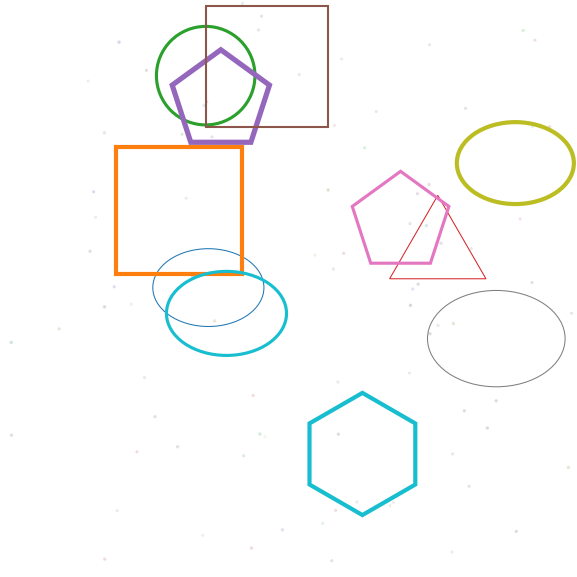[{"shape": "oval", "thickness": 0.5, "radius": 0.48, "center": [0.361, 0.501]}, {"shape": "square", "thickness": 2, "radius": 0.55, "center": [0.31, 0.635]}, {"shape": "circle", "thickness": 1.5, "radius": 0.43, "center": [0.356, 0.868]}, {"shape": "triangle", "thickness": 0.5, "radius": 0.48, "center": [0.758, 0.565]}, {"shape": "pentagon", "thickness": 2.5, "radius": 0.44, "center": [0.382, 0.824]}, {"shape": "square", "thickness": 1, "radius": 0.53, "center": [0.462, 0.884]}, {"shape": "pentagon", "thickness": 1.5, "radius": 0.44, "center": [0.694, 0.615]}, {"shape": "oval", "thickness": 0.5, "radius": 0.6, "center": [0.859, 0.413]}, {"shape": "oval", "thickness": 2, "radius": 0.51, "center": [0.892, 0.717]}, {"shape": "oval", "thickness": 1.5, "radius": 0.52, "center": [0.392, 0.456]}, {"shape": "hexagon", "thickness": 2, "radius": 0.53, "center": [0.628, 0.213]}]